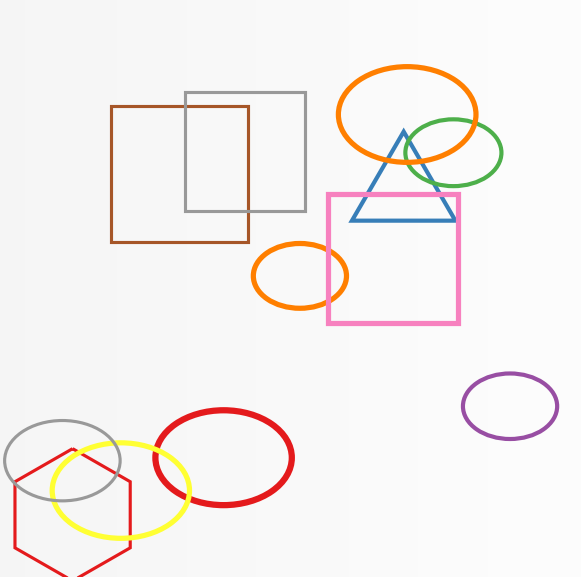[{"shape": "oval", "thickness": 3, "radius": 0.59, "center": [0.385, 0.207]}, {"shape": "hexagon", "thickness": 1.5, "radius": 0.57, "center": [0.125, 0.108]}, {"shape": "triangle", "thickness": 2, "radius": 0.51, "center": [0.695, 0.668]}, {"shape": "oval", "thickness": 2, "radius": 0.41, "center": [0.78, 0.735]}, {"shape": "oval", "thickness": 2, "radius": 0.41, "center": [0.878, 0.296]}, {"shape": "oval", "thickness": 2.5, "radius": 0.59, "center": [0.701, 0.801]}, {"shape": "oval", "thickness": 2.5, "radius": 0.4, "center": [0.516, 0.521]}, {"shape": "oval", "thickness": 2.5, "radius": 0.59, "center": [0.208, 0.15]}, {"shape": "square", "thickness": 1.5, "radius": 0.59, "center": [0.309, 0.697]}, {"shape": "square", "thickness": 2.5, "radius": 0.56, "center": [0.676, 0.552]}, {"shape": "square", "thickness": 1.5, "radius": 0.52, "center": [0.421, 0.737]}, {"shape": "oval", "thickness": 1.5, "radius": 0.5, "center": [0.107, 0.201]}]